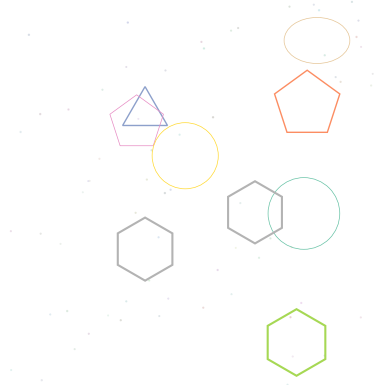[{"shape": "circle", "thickness": 0.5, "radius": 0.47, "center": [0.789, 0.446]}, {"shape": "pentagon", "thickness": 1, "radius": 0.45, "center": [0.798, 0.728]}, {"shape": "triangle", "thickness": 1, "radius": 0.34, "center": [0.377, 0.708]}, {"shape": "pentagon", "thickness": 0.5, "radius": 0.37, "center": [0.355, 0.681]}, {"shape": "hexagon", "thickness": 1.5, "radius": 0.43, "center": [0.77, 0.11]}, {"shape": "circle", "thickness": 0.5, "radius": 0.43, "center": [0.481, 0.595]}, {"shape": "oval", "thickness": 0.5, "radius": 0.43, "center": [0.823, 0.895]}, {"shape": "hexagon", "thickness": 1.5, "radius": 0.4, "center": [0.662, 0.448]}, {"shape": "hexagon", "thickness": 1.5, "radius": 0.41, "center": [0.377, 0.353]}]